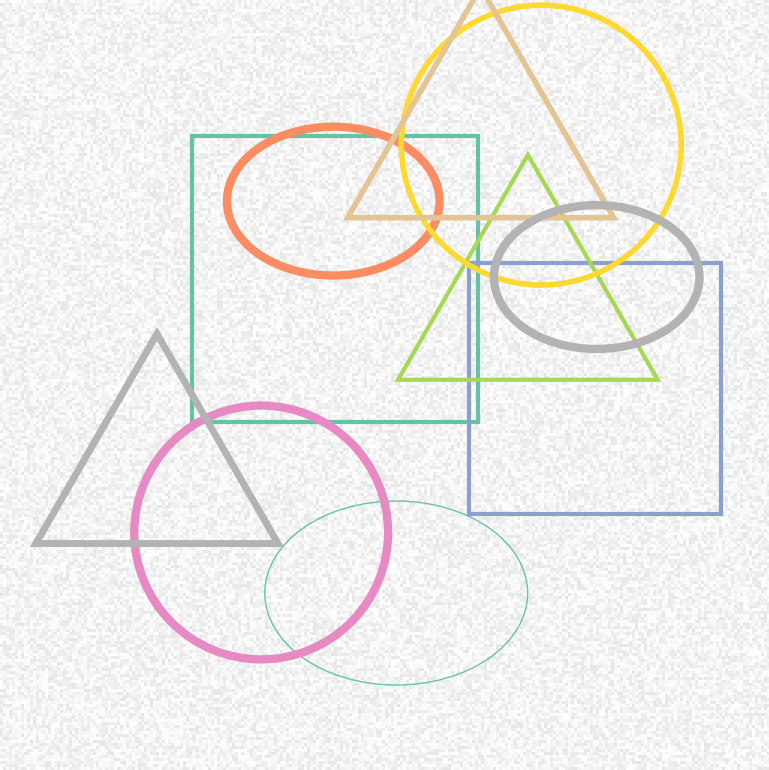[{"shape": "oval", "thickness": 0.5, "radius": 0.85, "center": [0.515, 0.23]}, {"shape": "square", "thickness": 1.5, "radius": 0.93, "center": [0.435, 0.638]}, {"shape": "oval", "thickness": 3, "radius": 0.69, "center": [0.433, 0.739]}, {"shape": "square", "thickness": 1.5, "radius": 0.82, "center": [0.773, 0.495]}, {"shape": "circle", "thickness": 3, "radius": 0.82, "center": [0.339, 0.308]}, {"shape": "triangle", "thickness": 1.5, "radius": 0.97, "center": [0.686, 0.604]}, {"shape": "circle", "thickness": 2, "radius": 0.91, "center": [0.703, 0.812]}, {"shape": "triangle", "thickness": 2, "radius": 1.0, "center": [0.624, 0.817]}, {"shape": "triangle", "thickness": 2.5, "radius": 0.91, "center": [0.204, 0.385]}, {"shape": "oval", "thickness": 3, "radius": 0.67, "center": [0.775, 0.64]}]